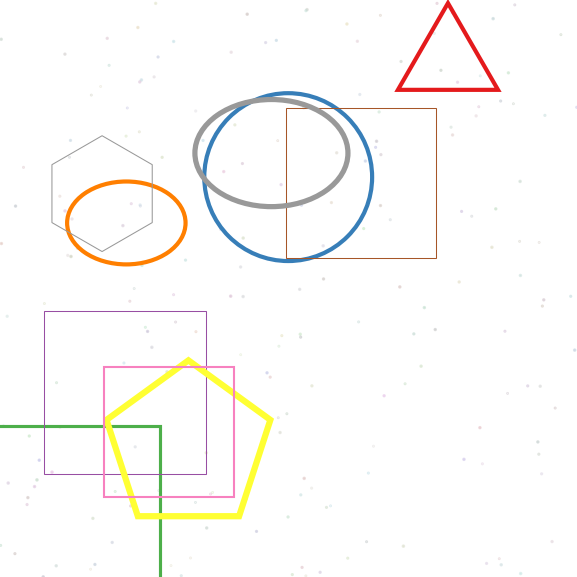[{"shape": "triangle", "thickness": 2, "radius": 0.5, "center": [0.776, 0.894]}, {"shape": "circle", "thickness": 2, "radius": 0.73, "center": [0.499, 0.692]}, {"shape": "square", "thickness": 1.5, "radius": 0.72, "center": [0.133, 0.117]}, {"shape": "square", "thickness": 0.5, "radius": 0.7, "center": [0.216, 0.32]}, {"shape": "oval", "thickness": 2, "radius": 0.51, "center": [0.219, 0.613]}, {"shape": "pentagon", "thickness": 3, "radius": 0.75, "center": [0.326, 0.226]}, {"shape": "square", "thickness": 0.5, "radius": 0.65, "center": [0.625, 0.683]}, {"shape": "square", "thickness": 1, "radius": 0.56, "center": [0.293, 0.251]}, {"shape": "hexagon", "thickness": 0.5, "radius": 0.5, "center": [0.177, 0.664]}, {"shape": "oval", "thickness": 2.5, "radius": 0.66, "center": [0.47, 0.734]}]